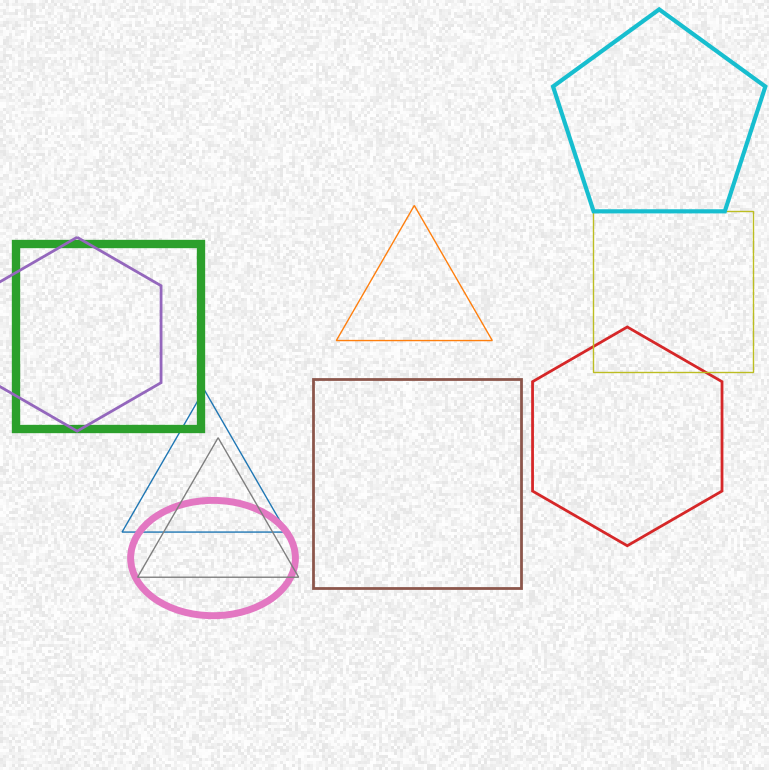[{"shape": "triangle", "thickness": 0.5, "radius": 0.62, "center": [0.265, 0.371]}, {"shape": "triangle", "thickness": 0.5, "radius": 0.58, "center": [0.538, 0.616]}, {"shape": "square", "thickness": 3, "radius": 0.6, "center": [0.141, 0.563]}, {"shape": "hexagon", "thickness": 1, "radius": 0.71, "center": [0.815, 0.433]}, {"shape": "hexagon", "thickness": 1, "radius": 0.63, "center": [0.1, 0.566]}, {"shape": "square", "thickness": 1, "radius": 0.68, "center": [0.542, 0.372]}, {"shape": "oval", "thickness": 2.5, "radius": 0.53, "center": [0.277, 0.275]}, {"shape": "triangle", "thickness": 0.5, "radius": 0.6, "center": [0.283, 0.311]}, {"shape": "square", "thickness": 0.5, "radius": 0.52, "center": [0.874, 0.621]}, {"shape": "pentagon", "thickness": 1.5, "radius": 0.72, "center": [0.856, 0.843]}]